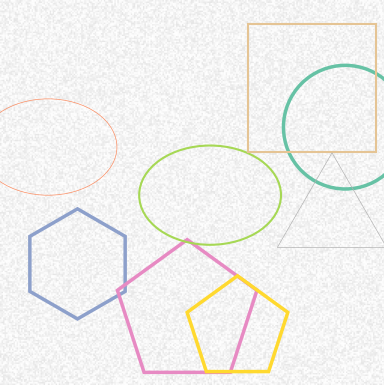[{"shape": "circle", "thickness": 2.5, "radius": 0.8, "center": [0.897, 0.67]}, {"shape": "oval", "thickness": 0.5, "radius": 0.89, "center": [0.125, 0.618]}, {"shape": "hexagon", "thickness": 2.5, "radius": 0.71, "center": [0.201, 0.315]}, {"shape": "pentagon", "thickness": 2.5, "radius": 0.95, "center": [0.486, 0.187]}, {"shape": "oval", "thickness": 1.5, "radius": 0.92, "center": [0.546, 0.493]}, {"shape": "pentagon", "thickness": 2.5, "radius": 0.69, "center": [0.617, 0.146]}, {"shape": "square", "thickness": 1.5, "radius": 0.83, "center": [0.811, 0.771]}, {"shape": "triangle", "thickness": 0.5, "radius": 0.82, "center": [0.862, 0.439]}]